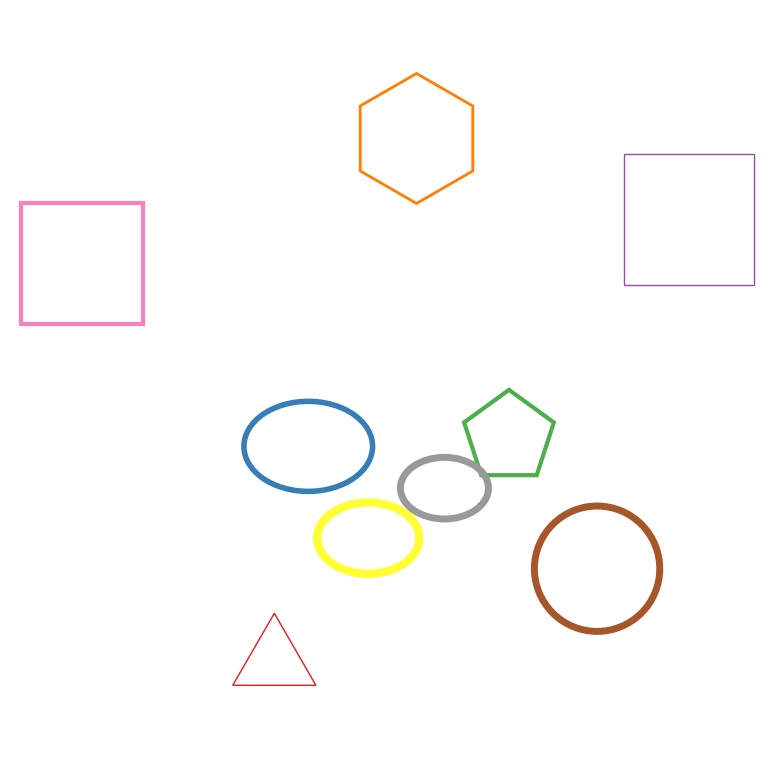[{"shape": "triangle", "thickness": 0.5, "radius": 0.31, "center": [0.356, 0.141]}, {"shape": "oval", "thickness": 2, "radius": 0.42, "center": [0.4, 0.42]}, {"shape": "pentagon", "thickness": 1.5, "radius": 0.31, "center": [0.661, 0.432]}, {"shape": "square", "thickness": 0.5, "radius": 0.42, "center": [0.895, 0.715]}, {"shape": "hexagon", "thickness": 1, "radius": 0.42, "center": [0.541, 0.82]}, {"shape": "oval", "thickness": 3, "radius": 0.33, "center": [0.478, 0.301]}, {"shape": "circle", "thickness": 2.5, "radius": 0.41, "center": [0.775, 0.261]}, {"shape": "square", "thickness": 1.5, "radius": 0.39, "center": [0.107, 0.658]}, {"shape": "oval", "thickness": 2.5, "radius": 0.29, "center": [0.577, 0.366]}]